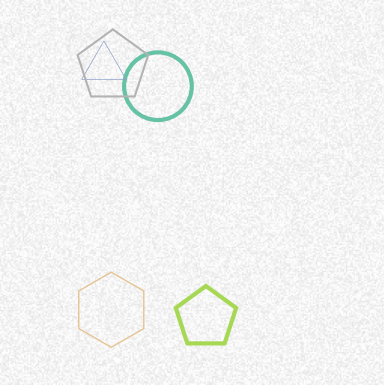[{"shape": "circle", "thickness": 3, "radius": 0.44, "center": [0.41, 0.776]}, {"shape": "triangle", "thickness": 0.5, "radius": 0.33, "center": [0.27, 0.827]}, {"shape": "pentagon", "thickness": 3, "radius": 0.41, "center": [0.535, 0.175]}, {"shape": "hexagon", "thickness": 1, "radius": 0.49, "center": [0.289, 0.195]}, {"shape": "pentagon", "thickness": 1.5, "radius": 0.48, "center": [0.293, 0.827]}]